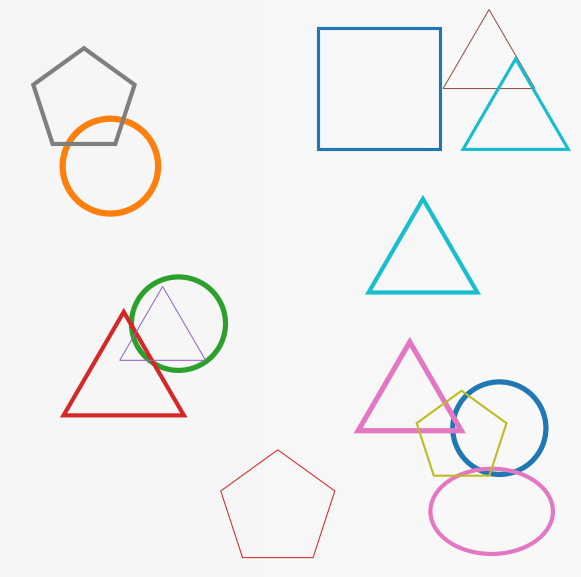[{"shape": "square", "thickness": 1.5, "radius": 0.53, "center": [0.652, 0.846]}, {"shape": "circle", "thickness": 2.5, "radius": 0.4, "center": [0.859, 0.258]}, {"shape": "circle", "thickness": 3, "radius": 0.41, "center": [0.19, 0.711]}, {"shape": "circle", "thickness": 2.5, "radius": 0.4, "center": [0.307, 0.439]}, {"shape": "pentagon", "thickness": 0.5, "radius": 0.52, "center": [0.478, 0.117]}, {"shape": "triangle", "thickness": 2, "radius": 0.6, "center": [0.213, 0.34]}, {"shape": "triangle", "thickness": 0.5, "radius": 0.43, "center": [0.28, 0.418]}, {"shape": "triangle", "thickness": 0.5, "radius": 0.46, "center": [0.841, 0.891]}, {"shape": "oval", "thickness": 2, "radius": 0.53, "center": [0.846, 0.114]}, {"shape": "triangle", "thickness": 2.5, "radius": 0.51, "center": [0.705, 0.305]}, {"shape": "pentagon", "thickness": 2, "radius": 0.46, "center": [0.144, 0.824]}, {"shape": "pentagon", "thickness": 1, "radius": 0.41, "center": [0.794, 0.241]}, {"shape": "triangle", "thickness": 2, "radius": 0.54, "center": [0.728, 0.547]}, {"shape": "triangle", "thickness": 1.5, "radius": 0.52, "center": [0.887, 0.793]}]